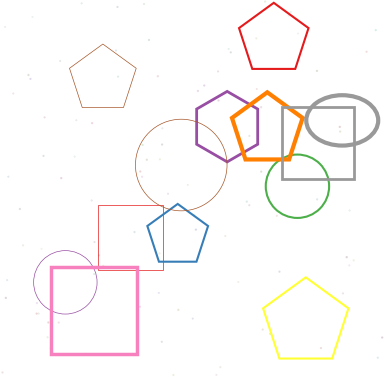[{"shape": "square", "thickness": 0.5, "radius": 0.42, "center": [0.339, 0.384]}, {"shape": "pentagon", "thickness": 1.5, "radius": 0.47, "center": [0.711, 0.898]}, {"shape": "pentagon", "thickness": 1.5, "radius": 0.41, "center": [0.462, 0.387]}, {"shape": "circle", "thickness": 1.5, "radius": 0.41, "center": [0.773, 0.516]}, {"shape": "circle", "thickness": 0.5, "radius": 0.41, "center": [0.17, 0.267]}, {"shape": "hexagon", "thickness": 2, "radius": 0.46, "center": [0.59, 0.671]}, {"shape": "pentagon", "thickness": 3, "radius": 0.48, "center": [0.694, 0.664]}, {"shape": "pentagon", "thickness": 1.5, "radius": 0.58, "center": [0.794, 0.163]}, {"shape": "pentagon", "thickness": 0.5, "radius": 0.46, "center": [0.267, 0.794]}, {"shape": "circle", "thickness": 0.5, "radius": 0.59, "center": [0.471, 0.571]}, {"shape": "square", "thickness": 2.5, "radius": 0.56, "center": [0.245, 0.194]}, {"shape": "oval", "thickness": 3, "radius": 0.47, "center": [0.889, 0.687]}, {"shape": "square", "thickness": 2, "radius": 0.47, "center": [0.826, 0.629]}]